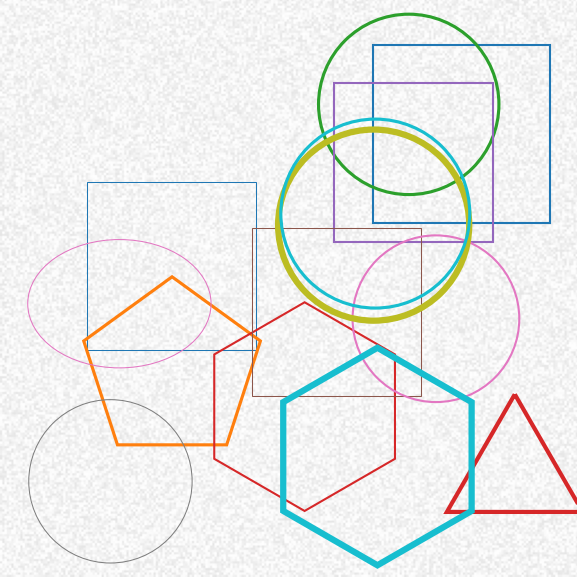[{"shape": "square", "thickness": 0.5, "radius": 0.73, "center": [0.297, 0.539]}, {"shape": "square", "thickness": 1, "radius": 0.77, "center": [0.799, 0.767]}, {"shape": "pentagon", "thickness": 1.5, "radius": 0.8, "center": [0.298, 0.359]}, {"shape": "circle", "thickness": 1.5, "radius": 0.78, "center": [0.708, 0.818]}, {"shape": "hexagon", "thickness": 1, "radius": 0.9, "center": [0.527, 0.295]}, {"shape": "triangle", "thickness": 2, "radius": 0.68, "center": [0.891, 0.181]}, {"shape": "square", "thickness": 1, "radius": 0.69, "center": [0.716, 0.718]}, {"shape": "square", "thickness": 0.5, "radius": 0.73, "center": [0.582, 0.459]}, {"shape": "oval", "thickness": 0.5, "radius": 0.79, "center": [0.207, 0.473]}, {"shape": "circle", "thickness": 1, "radius": 0.72, "center": [0.755, 0.447]}, {"shape": "circle", "thickness": 0.5, "radius": 0.71, "center": [0.191, 0.166]}, {"shape": "circle", "thickness": 3, "radius": 0.83, "center": [0.647, 0.609]}, {"shape": "hexagon", "thickness": 3, "radius": 0.94, "center": [0.654, 0.209]}, {"shape": "circle", "thickness": 1.5, "radius": 0.82, "center": [0.65, 0.629]}]